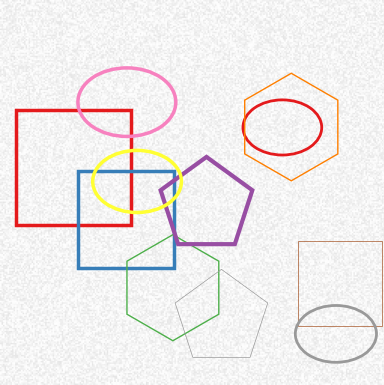[{"shape": "oval", "thickness": 2, "radius": 0.51, "center": [0.733, 0.669]}, {"shape": "square", "thickness": 2.5, "radius": 0.75, "center": [0.192, 0.565]}, {"shape": "square", "thickness": 2.5, "radius": 0.63, "center": [0.328, 0.43]}, {"shape": "hexagon", "thickness": 1, "radius": 0.69, "center": [0.449, 0.253]}, {"shape": "pentagon", "thickness": 3, "radius": 0.63, "center": [0.536, 0.467]}, {"shape": "hexagon", "thickness": 1, "radius": 0.7, "center": [0.757, 0.67]}, {"shape": "oval", "thickness": 2.5, "radius": 0.58, "center": [0.356, 0.529]}, {"shape": "square", "thickness": 0.5, "radius": 0.55, "center": [0.883, 0.264]}, {"shape": "oval", "thickness": 2.5, "radius": 0.64, "center": [0.33, 0.735]}, {"shape": "oval", "thickness": 2, "radius": 0.53, "center": [0.872, 0.133]}, {"shape": "pentagon", "thickness": 0.5, "radius": 0.63, "center": [0.575, 0.174]}]